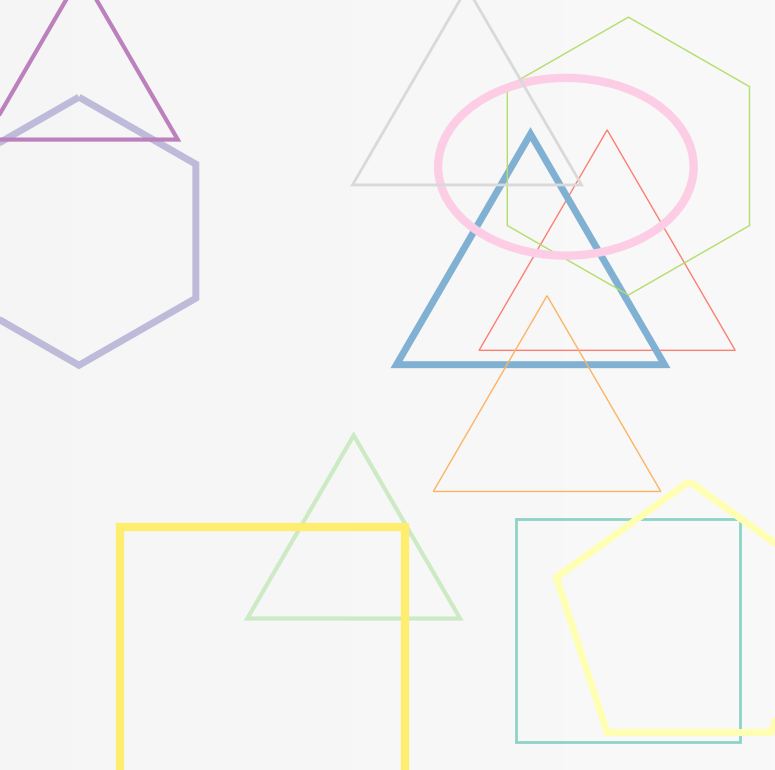[{"shape": "square", "thickness": 1, "radius": 0.72, "center": [0.81, 0.181]}, {"shape": "pentagon", "thickness": 2.5, "radius": 0.9, "center": [0.889, 0.195]}, {"shape": "hexagon", "thickness": 2.5, "radius": 0.87, "center": [0.102, 0.7]}, {"shape": "triangle", "thickness": 0.5, "radius": 0.95, "center": [0.783, 0.64]}, {"shape": "triangle", "thickness": 2.5, "radius": 1.0, "center": [0.685, 0.626]}, {"shape": "triangle", "thickness": 0.5, "radius": 0.85, "center": [0.706, 0.446]}, {"shape": "hexagon", "thickness": 0.5, "radius": 0.9, "center": [0.811, 0.797]}, {"shape": "oval", "thickness": 3, "radius": 0.82, "center": [0.73, 0.783]}, {"shape": "triangle", "thickness": 1, "radius": 0.85, "center": [0.603, 0.845]}, {"shape": "triangle", "thickness": 1.5, "radius": 0.72, "center": [0.105, 0.891]}, {"shape": "triangle", "thickness": 1.5, "radius": 0.79, "center": [0.456, 0.276]}, {"shape": "square", "thickness": 3, "radius": 0.92, "center": [0.338, 0.132]}]